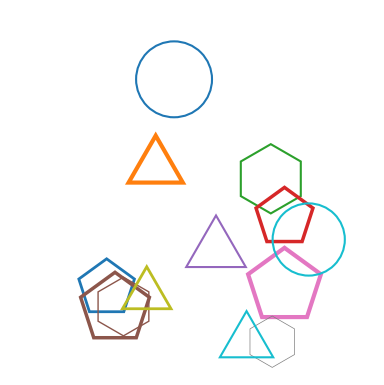[{"shape": "circle", "thickness": 1.5, "radius": 0.49, "center": [0.452, 0.794]}, {"shape": "pentagon", "thickness": 2, "radius": 0.38, "center": [0.277, 0.252]}, {"shape": "triangle", "thickness": 3, "radius": 0.41, "center": [0.404, 0.566]}, {"shape": "hexagon", "thickness": 1.5, "radius": 0.45, "center": [0.703, 0.536]}, {"shape": "pentagon", "thickness": 2.5, "radius": 0.39, "center": [0.739, 0.435]}, {"shape": "triangle", "thickness": 1.5, "radius": 0.45, "center": [0.561, 0.351]}, {"shape": "hexagon", "thickness": 1, "radius": 0.38, "center": [0.321, 0.204]}, {"shape": "pentagon", "thickness": 2.5, "radius": 0.47, "center": [0.299, 0.199]}, {"shape": "pentagon", "thickness": 3, "radius": 0.5, "center": [0.739, 0.257]}, {"shape": "hexagon", "thickness": 0.5, "radius": 0.33, "center": [0.707, 0.112]}, {"shape": "triangle", "thickness": 2, "radius": 0.36, "center": [0.381, 0.234]}, {"shape": "triangle", "thickness": 1.5, "radius": 0.4, "center": [0.64, 0.112]}, {"shape": "circle", "thickness": 1.5, "radius": 0.47, "center": [0.802, 0.378]}]